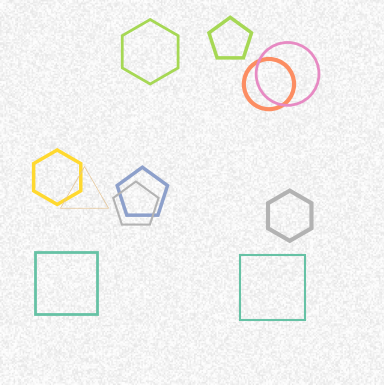[{"shape": "square", "thickness": 2, "radius": 0.41, "center": [0.172, 0.265]}, {"shape": "square", "thickness": 1.5, "radius": 0.43, "center": [0.708, 0.253]}, {"shape": "circle", "thickness": 3, "radius": 0.33, "center": [0.699, 0.782]}, {"shape": "pentagon", "thickness": 2.5, "radius": 0.34, "center": [0.37, 0.497]}, {"shape": "circle", "thickness": 2, "radius": 0.41, "center": [0.747, 0.808]}, {"shape": "pentagon", "thickness": 2.5, "radius": 0.29, "center": [0.598, 0.897]}, {"shape": "hexagon", "thickness": 2, "radius": 0.42, "center": [0.39, 0.866]}, {"shape": "hexagon", "thickness": 2.5, "radius": 0.35, "center": [0.149, 0.54]}, {"shape": "triangle", "thickness": 0.5, "radius": 0.36, "center": [0.22, 0.495]}, {"shape": "pentagon", "thickness": 1.5, "radius": 0.31, "center": [0.353, 0.467]}, {"shape": "hexagon", "thickness": 3, "radius": 0.33, "center": [0.753, 0.44]}]